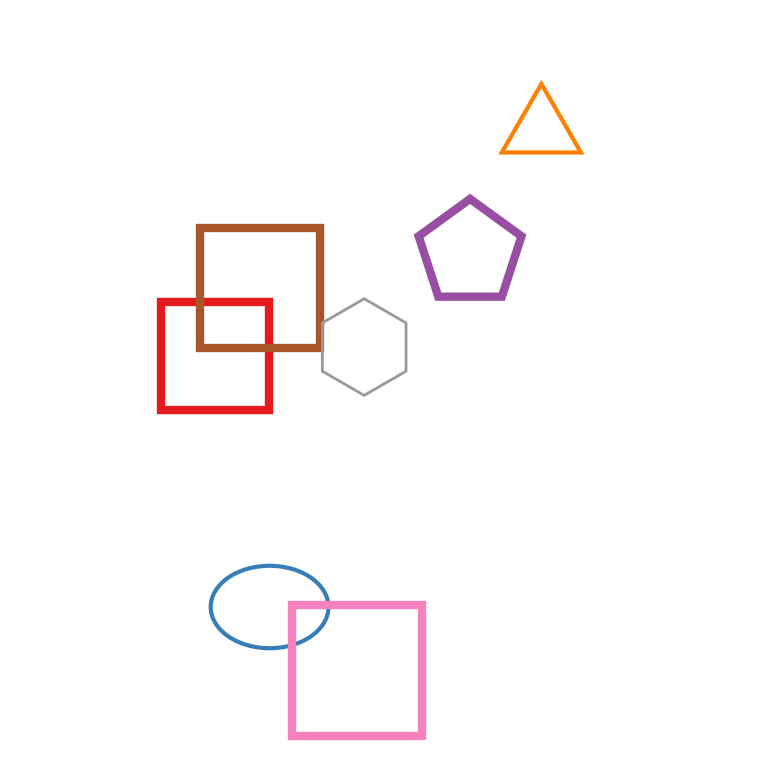[{"shape": "square", "thickness": 3, "radius": 0.35, "center": [0.279, 0.538]}, {"shape": "oval", "thickness": 1.5, "radius": 0.38, "center": [0.35, 0.212]}, {"shape": "pentagon", "thickness": 3, "radius": 0.35, "center": [0.61, 0.672]}, {"shape": "triangle", "thickness": 1.5, "radius": 0.3, "center": [0.703, 0.832]}, {"shape": "square", "thickness": 3, "radius": 0.39, "center": [0.337, 0.626]}, {"shape": "square", "thickness": 3, "radius": 0.42, "center": [0.464, 0.129]}, {"shape": "hexagon", "thickness": 1, "radius": 0.31, "center": [0.473, 0.549]}]